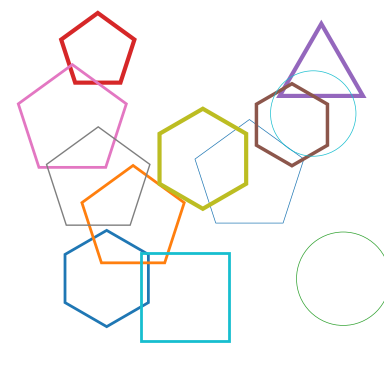[{"shape": "pentagon", "thickness": 0.5, "radius": 0.74, "center": [0.648, 0.541]}, {"shape": "hexagon", "thickness": 2, "radius": 0.63, "center": [0.277, 0.277]}, {"shape": "pentagon", "thickness": 2, "radius": 0.7, "center": [0.346, 0.43]}, {"shape": "circle", "thickness": 0.5, "radius": 0.61, "center": [0.892, 0.276]}, {"shape": "pentagon", "thickness": 3, "radius": 0.5, "center": [0.254, 0.866]}, {"shape": "triangle", "thickness": 3, "radius": 0.62, "center": [0.835, 0.813]}, {"shape": "hexagon", "thickness": 2.5, "radius": 0.53, "center": [0.758, 0.676]}, {"shape": "pentagon", "thickness": 2, "radius": 0.74, "center": [0.188, 0.685]}, {"shape": "pentagon", "thickness": 1, "radius": 0.71, "center": [0.255, 0.529]}, {"shape": "hexagon", "thickness": 3, "radius": 0.65, "center": [0.527, 0.588]}, {"shape": "circle", "thickness": 0.5, "radius": 0.55, "center": [0.814, 0.705]}, {"shape": "square", "thickness": 2, "radius": 0.57, "center": [0.481, 0.229]}]